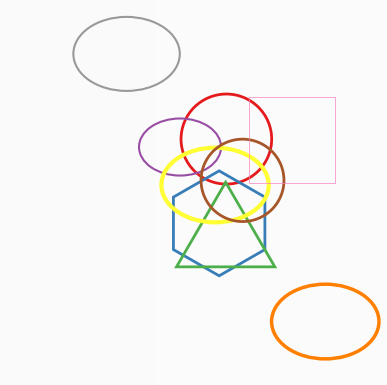[{"shape": "circle", "thickness": 2, "radius": 0.58, "center": [0.584, 0.639]}, {"shape": "hexagon", "thickness": 2, "radius": 0.68, "center": [0.566, 0.42]}, {"shape": "triangle", "thickness": 2, "radius": 0.73, "center": [0.582, 0.38]}, {"shape": "oval", "thickness": 1.5, "radius": 0.53, "center": [0.465, 0.618]}, {"shape": "oval", "thickness": 2.5, "radius": 0.69, "center": [0.839, 0.165]}, {"shape": "oval", "thickness": 3, "radius": 0.69, "center": [0.555, 0.519]}, {"shape": "circle", "thickness": 2, "radius": 0.54, "center": [0.626, 0.532]}, {"shape": "square", "thickness": 0.5, "radius": 0.56, "center": [0.754, 0.637]}, {"shape": "oval", "thickness": 1.5, "radius": 0.69, "center": [0.327, 0.86]}]